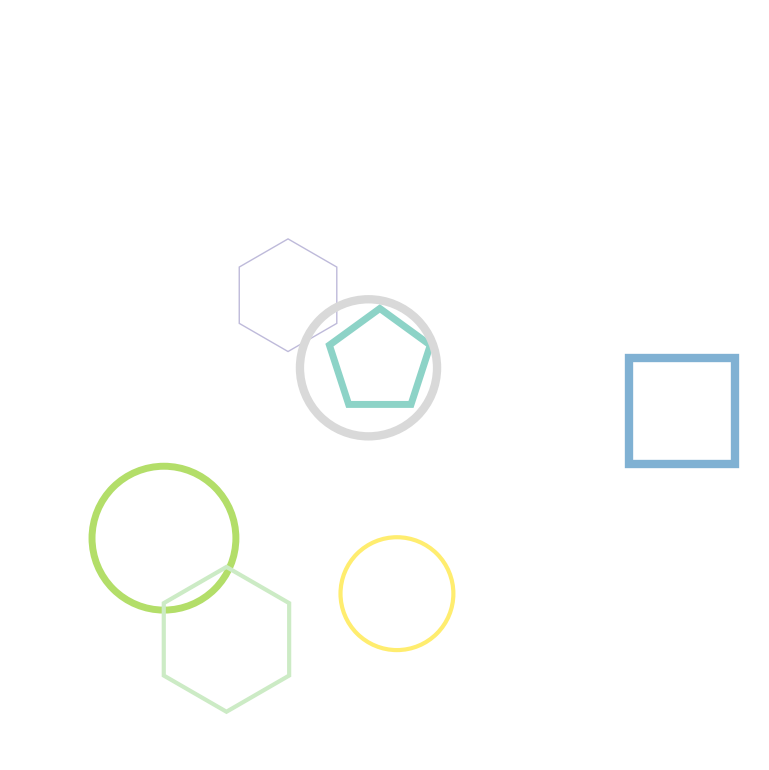[{"shape": "pentagon", "thickness": 2.5, "radius": 0.34, "center": [0.493, 0.53]}, {"shape": "hexagon", "thickness": 0.5, "radius": 0.37, "center": [0.374, 0.617]}, {"shape": "square", "thickness": 3, "radius": 0.34, "center": [0.886, 0.466]}, {"shape": "circle", "thickness": 2.5, "radius": 0.47, "center": [0.213, 0.301]}, {"shape": "circle", "thickness": 3, "radius": 0.45, "center": [0.479, 0.522]}, {"shape": "hexagon", "thickness": 1.5, "radius": 0.47, "center": [0.294, 0.17]}, {"shape": "circle", "thickness": 1.5, "radius": 0.37, "center": [0.516, 0.229]}]